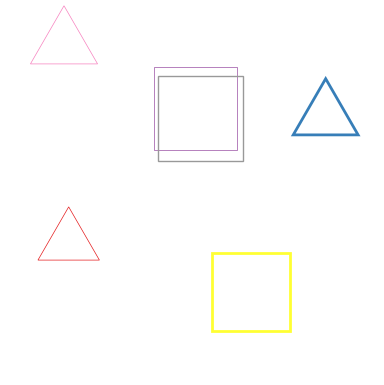[{"shape": "triangle", "thickness": 0.5, "radius": 0.46, "center": [0.178, 0.371]}, {"shape": "triangle", "thickness": 2, "radius": 0.49, "center": [0.846, 0.698]}, {"shape": "square", "thickness": 0.5, "radius": 0.54, "center": [0.507, 0.718]}, {"shape": "square", "thickness": 2, "radius": 0.5, "center": [0.652, 0.242]}, {"shape": "triangle", "thickness": 0.5, "radius": 0.5, "center": [0.166, 0.884]}, {"shape": "square", "thickness": 1, "radius": 0.55, "center": [0.522, 0.693]}]